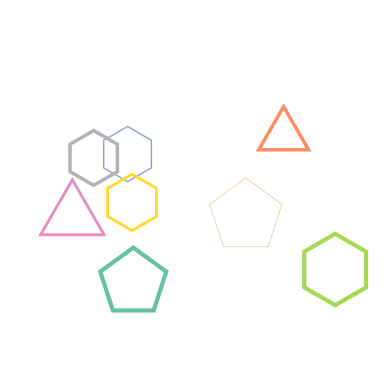[{"shape": "pentagon", "thickness": 3, "radius": 0.45, "center": [0.346, 0.267]}, {"shape": "triangle", "thickness": 2.5, "radius": 0.37, "center": [0.737, 0.648]}, {"shape": "hexagon", "thickness": 1, "radius": 0.36, "center": [0.331, 0.6]}, {"shape": "triangle", "thickness": 2, "radius": 0.48, "center": [0.188, 0.438]}, {"shape": "hexagon", "thickness": 3, "radius": 0.46, "center": [0.871, 0.3]}, {"shape": "hexagon", "thickness": 2, "radius": 0.37, "center": [0.343, 0.474]}, {"shape": "pentagon", "thickness": 0.5, "radius": 0.49, "center": [0.639, 0.439]}, {"shape": "hexagon", "thickness": 2.5, "radius": 0.36, "center": [0.243, 0.59]}]